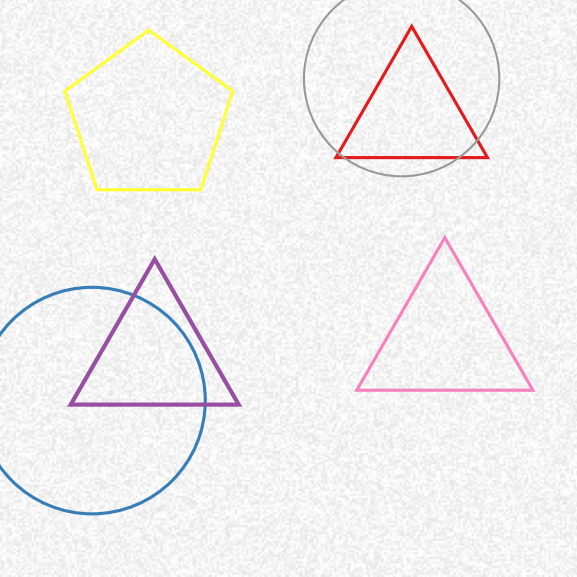[{"shape": "triangle", "thickness": 1.5, "radius": 0.76, "center": [0.713, 0.802]}, {"shape": "circle", "thickness": 1.5, "radius": 0.98, "center": [0.159, 0.305]}, {"shape": "triangle", "thickness": 2, "radius": 0.84, "center": [0.268, 0.382]}, {"shape": "pentagon", "thickness": 1.5, "radius": 0.76, "center": [0.258, 0.794]}, {"shape": "triangle", "thickness": 1.5, "radius": 0.88, "center": [0.77, 0.412]}, {"shape": "circle", "thickness": 1, "radius": 0.85, "center": [0.695, 0.863]}]